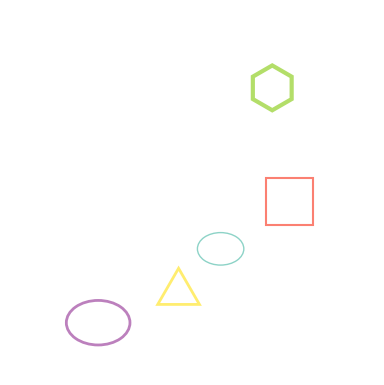[{"shape": "oval", "thickness": 1, "radius": 0.3, "center": [0.573, 0.354]}, {"shape": "square", "thickness": 1.5, "radius": 0.3, "center": [0.752, 0.477]}, {"shape": "hexagon", "thickness": 3, "radius": 0.29, "center": [0.707, 0.772]}, {"shape": "oval", "thickness": 2, "radius": 0.41, "center": [0.255, 0.162]}, {"shape": "triangle", "thickness": 2, "radius": 0.31, "center": [0.464, 0.241]}]